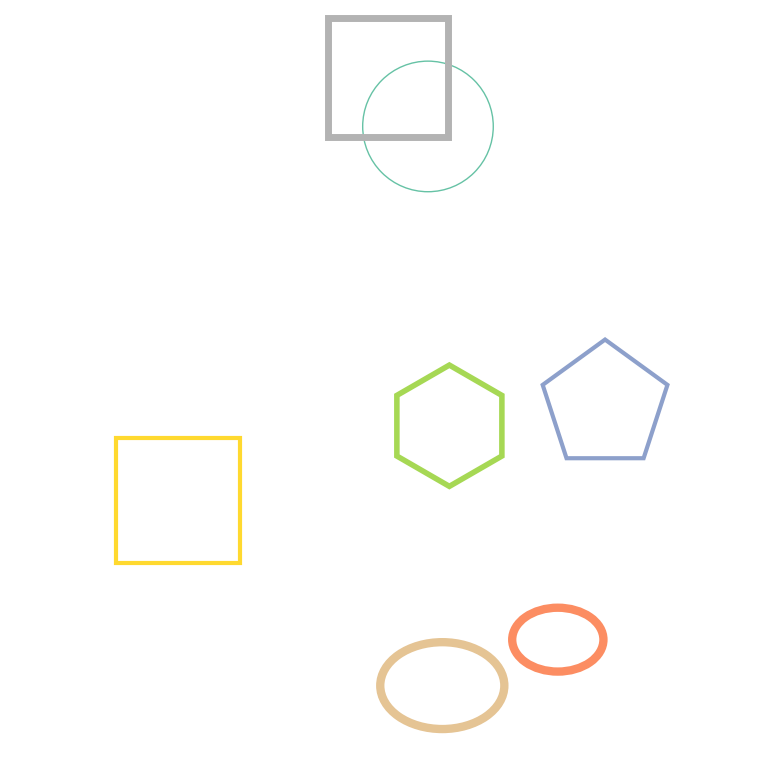[{"shape": "circle", "thickness": 0.5, "radius": 0.42, "center": [0.556, 0.836]}, {"shape": "oval", "thickness": 3, "radius": 0.3, "center": [0.724, 0.169]}, {"shape": "pentagon", "thickness": 1.5, "radius": 0.43, "center": [0.786, 0.474]}, {"shape": "hexagon", "thickness": 2, "radius": 0.39, "center": [0.584, 0.447]}, {"shape": "square", "thickness": 1.5, "radius": 0.41, "center": [0.231, 0.35]}, {"shape": "oval", "thickness": 3, "radius": 0.4, "center": [0.574, 0.11]}, {"shape": "square", "thickness": 2.5, "radius": 0.39, "center": [0.504, 0.899]}]